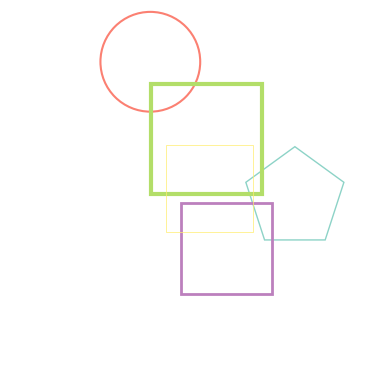[{"shape": "pentagon", "thickness": 1, "radius": 0.67, "center": [0.766, 0.485]}, {"shape": "circle", "thickness": 1.5, "radius": 0.65, "center": [0.39, 0.84]}, {"shape": "square", "thickness": 3, "radius": 0.72, "center": [0.536, 0.639]}, {"shape": "square", "thickness": 2, "radius": 0.59, "center": [0.589, 0.355]}, {"shape": "square", "thickness": 0.5, "radius": 0.57, "center": [0.544, 0.51]}]